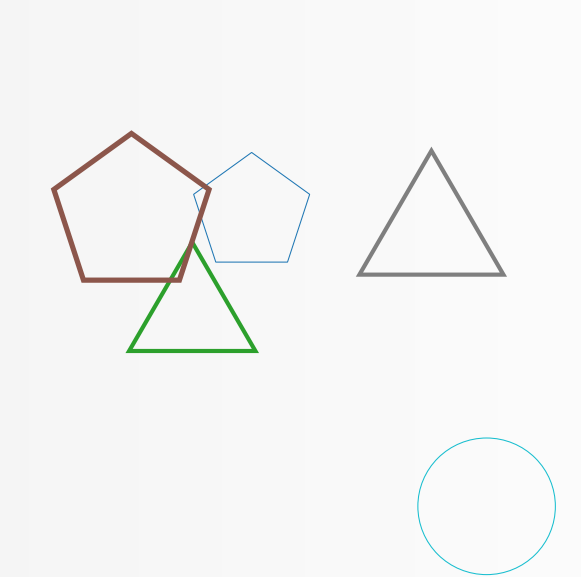[{"shape": "pentagon", "thickness": 0.5, "radius": 0.52, "center": [0.433, 0.63]}, {"shape": "triangle", "thickness": 2, "radius": 0.63, "center": [0.331, 0.454]}, {"shape": "pentagon", "thickness": 2.5, "radius": 0.7, "center": [0.226, 0.628]}, {"shape": "triangle", "thickness": 2, "radius": 0.72, "center": [0.742, 0.595]}, {"shape": "circle", "thickness": 0.5, "radius": 0.59, "center": [0.837, 0.122]}]